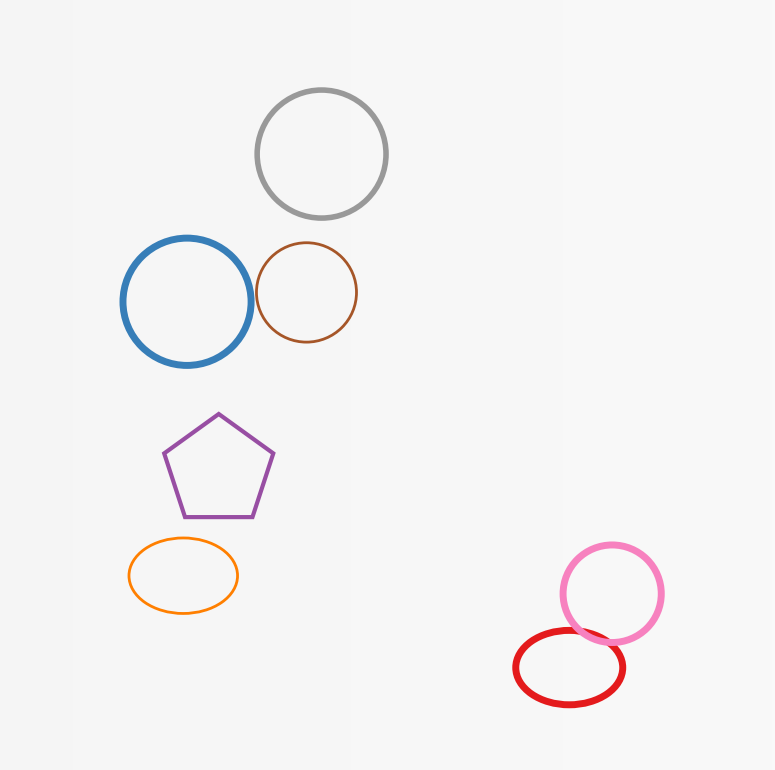[{"shape": "oval", "thickness": 2.5, "radius": 0.35, "center": [0.735, 0.133]}, {"shape": "circle", "thickness": 2.5, "radius": 0.41, "center": [0.241, 0.608]}, {"shape": "pentagon", "thickness": 1.5, "radius": 0.37, "center": [0.282, 0.388]}, {"shape": "oval", "thickness": 1, "radius": 0.35, "center": [0.236, 0.252]}, {"shape": "circle", "thickness": 1, "radius": 0.32, "center": [0.395, 0.62]}, {"shape": "circle", "thickness": 2.5, "radius": 0.32, "center": [0.79, 0.229]}, {"shape": "circle", "thickness": 2, "radius": 0.42, "center": [0.415, 0.8]}]